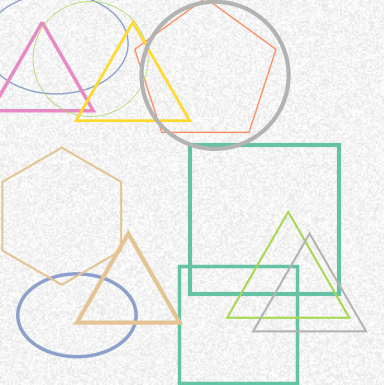[{"shape": "square", "thickness": 2.5, "radius": 0.76, "center": [0.618, 0.157]}, {"shape": "square", "thickness": 3, "radius": 0.97, "center": [0.687, 0.429]}, {"shape": "pentagon", "thickness": 1, "radius": 0.96, "center": [0.533, 0.812]}, {"shape": "oval", "thickness": 2.5, "radius": 0.77, "center": [0.2, 0.181]}, {"shape": "oval", "thickness": 1, "radius": 0.93, "center": [0.146, 0.887]}, {"shape": "triangle", "thickness": 2.5, "radius": 0.77, "center": [0.11, 0.789]}, {"shape": "circle", "thickness": 0.5, "radius": 0.75, "center": [0.235, 0.847]}, {"shape": "triangle", "thickness": 1.5, "radius": 0.92, "center": [0.749, 0.266]}, {"shape": "triangle", "thickness": 2, "radius": 0.85, "center": [0.345, 0.772]}, {"shape": "triangle", "thickness": 3, "radius": 0.77, "center": [0.333, 0.239]}, {"shape": "hexagon", "thickness": 1.5, "radius": 0.89, "center": [0.16, 0.438]}, {"shape": "circle", "thickness": 3, "radius": 0.96, "center": [0.559, 0.804]}, {"shape": "triangle", "thickness": 1.5, "radius": 0.85, "center": [0.804, 0.224]}]